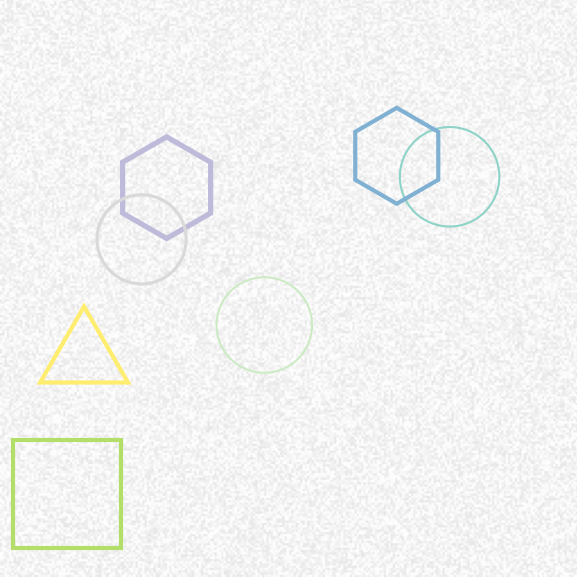[{"shape": "circle", "thickness": 1, "radius": 0.43, "center": [0.779, 0.693]}, {"shape": "hexagon", "thickness": 2.5, "radius": 0.44, "center": [0.289, 0.674]}, {"shape": "hexagon", "thickness": 2, "radius": 0.42, "center": [0.687, 0.729]}, {"shape": "square", "thickness": 2, "radius": 0.47, "center": [0.115, 0.143]}, {"shape": "circle", "thickness": 1.5, "radius": 0.39, "center": [0.245, 0.585]}, {"shape": "circle", "thickness": 1, "radius": 0.41, "center": [0.458, 0.436]}, {"shape": "triangle", "thickness": 2, "radius": 0.44, "center": [0.146, 0.381]}]